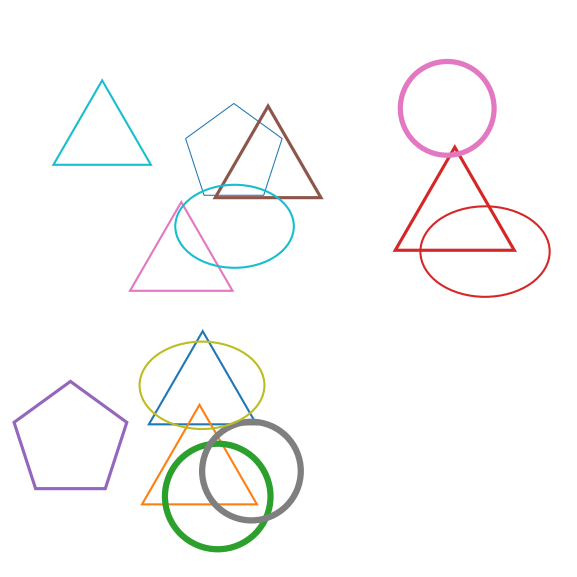[{"shape": "pentagon", "thickness": 0.5, "radius": 0.44, "center": [0.405, 0.732]}, {"shape": "triangle", "thickness": 1, "radius": 0.54, "center": [0.351, 0.318]}, {"shape": "triangle", "thickness": 1, "radius": 0.57, "center": [0.345, 0.183]}, {"shape": "circle", "thickness": 3, "radius": 0.46, "center": [0.377, 0.139]}, {"shape": "oval", "thickness": 1, "radius": 0.56, "center": [0.84, 0.563]}, {"shape": "triangle", "thickness": 1.5, "radius": 0.59, "center": [0.787, 0.625]}, {"shape": "pentagon", "thickness": 1.5, "radius": 0.51, "center": [0.122, 0.236]}, {"shape": "triangle", "thickness": 1.5, "radius": 0.53, "center": [0.464, 0.71]}, {"shape": "circle", "thickness": 2.5, "radius": 0.41, "center": [0.774, 0.812]}, {"shape": "triangle", "thickness": 1, "radius": 0.51, "center": [0.314, 0.547]}, {"shape": "circle", "thickness": 3, "radius": 0.43, "center": [0.435, 0.183]}, {"shape": "oval", "thickness": 1, "radius": 0.54, "center": [0.35, 0.332]}, {"shape": "oval", "thickness": 1, "radius": 0.51, "center": [0.406, 0.607]}, {"shape": "triangle", "thickness": 1, "radius": 0.49, "center": [0.177, 0.762]}]